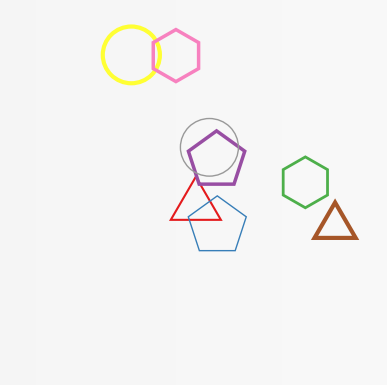[{"shape": "triangle", "thickness": 1.5, "radius": 0.37, "center": [0.505, 0.466]}, {"shape": "pentagon", "thickness": 1, "radius": 0.39, "center": [0.561, 0.413]}, {"shape": "hexagon", "thickness": 2, "radius": 0.33, "center": [0.788, 0.526]}, {"shape": "pentagon", "thickness": 2.5, "radius": 0.38, "center": [0.559, 0.584]}, {"shape": "circle", "thickness": 3, "radius": 0.37, "center": [0.339, 0.857]}, {"shape": "triangle", "thickness": 3, "radius": 0.31, "center": [0.865, 0.413]}, {"shape": "hexagon", "thickness": 2.5, "radius": 0.34, "center": [0.454, 0.856]}, {"shape": "circle", "thickness": 1, "radius": 0.37, "center": [0.54, 0.617]}]